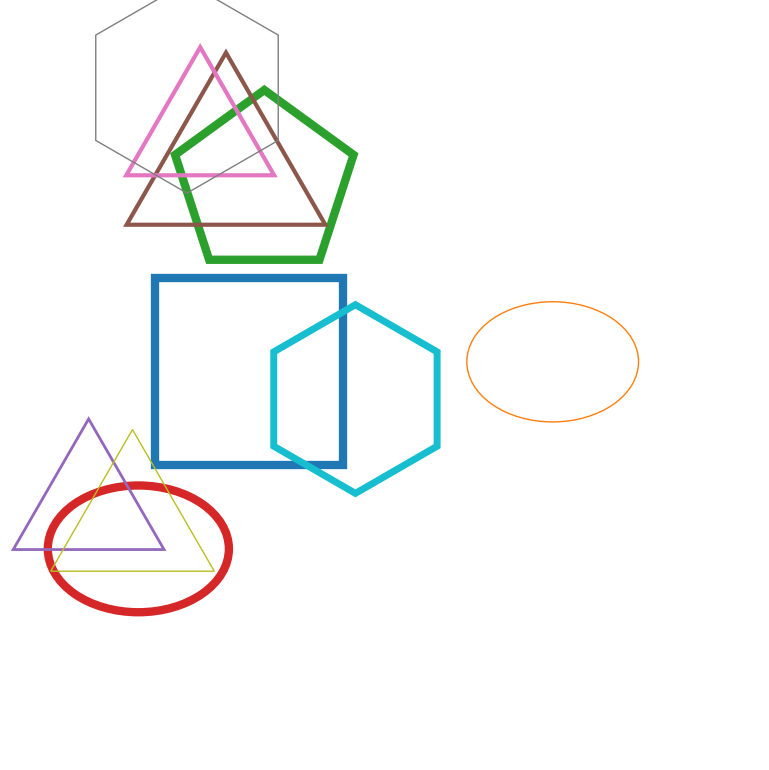[{"shape": "square", "thickness": 3, "radius": 0.61, "center": [0.323, 0.518]}, {"shape": "oval", "thickness": 0.5, "radius": 0.56, "center": [0.718, 0.53]}, {"shape": "pentagon", "thickness": 3, "radius": 0.61, "center": [0.343, 0.761]}, {"shape": "oval", "thickness": 3, "radius": 0.59, "center": [0.18, 0.287]}, {"shape": "triangle", "thickness": 1, "radius": 0.57, "center": [0.115, 0.343]}, {"shape": "triangle", "thickness": 1.5, "radius": 0.75, "center": [0.293, 0.783]}, {"shape": "triangle", "thickness": 1.5, "radius": 0.55, "center": [0.26, 0.828]}, {"shape": "hexagon", "thickness": 0.5, "radius": 0.68, "center": [0.243, 0.886]}, {"shape": "triangle", "thickness": 0.5, "radius": 0.61, "center": [0.172, 0.319]}, {"shape": "hexagon", "thickness": 2.5, "radius": 0.61, "center": [0.462, 0.482]}]